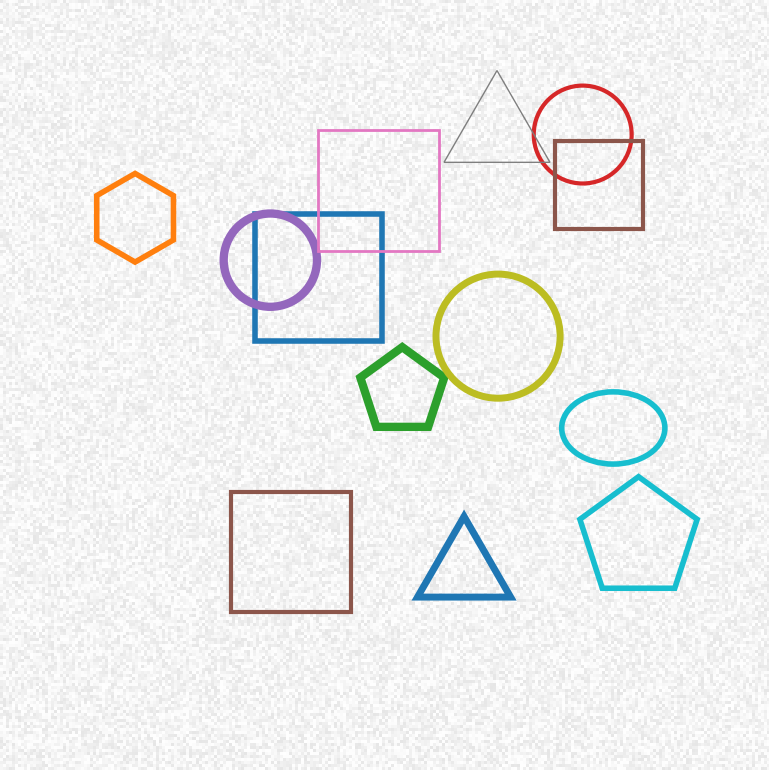[{"shape": "square", "thickness": 2, "radius": 0.41, "center": [0.414, 0.64]}, {"shape": "triangle", "thickness": 2.5, "radius": 0.35, "center": [0.603, 0.259]}, {"shape": "hexagon", "thickness": 2, "radius": 0.29, "center": [0.175, 0.717]}, {"shape": "pentagon", "thickness": 3, "radius": 0.29, "center": [0.522, 0.492]}, {"shape": "circle", "thickness": 1.5, "radius": 0.32, "center": [0.757, 0.825]}, {"shape": "circle", "thickness": 3, "radius": 0.3, "center": [0.351, 0.662]}, {"shape": "square", "thickness": 1.5, "radius": 0.29, "center": [0.778, 0.76]}, {"shape": "square", "thickness": 1.5, "radius": 0.39, "center": [0.378, 0.283]}, {"shape": "square", "thickness": 1, "radius": 0.39, "center": [0.492, 0.753]}, {"shape": "triangle", "thickness": 0.5, "radius": 0.4, "center": [0.645, 0.829]}, {"shape": "circle", "thickness": 2.5, "radius": 0.4, "center": [0.647, 0.563]}, {"shape": "pentagon", "thickness": 2, "radius": 0.4, "center": [0.829, 0.301]}, {"shape": "oval", "thickness": 2, "radius": 0.33, "center": [0.796, 0.444]}]